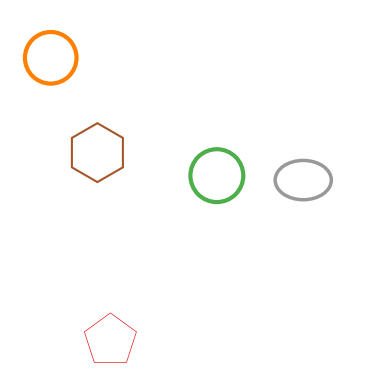[{"shape": "pentagon", "thickness": 0.5, "radius": 0.36, "center": [0.287, 0.116]}, {"shape": "circle", "thickness": 3, "radius": 0.34, "center": [0.563, 0.544]}, {"shape": "circle", "thickness": 3, "radius": 0.34, "center": [0.132, 0.85]}, {"shape": "hexagon", "thickness": 1.5, "radius": 0.38, "center": [0.253, 0.604]}, {"shape": "oval", "thickness": 2.5, "radius": 0.36, "center": [0.788, 0.532]}]